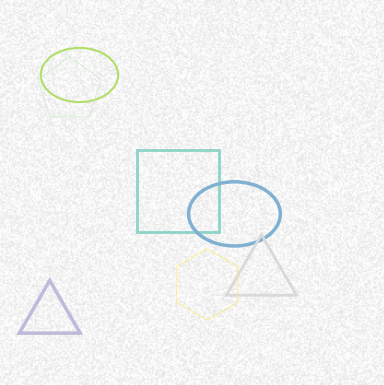[{"shape": "square", "thickness": 2, "radius": 0.53, "center": [0.462, 0.505]}, {"shape": "triangle", "thickness": 2.5, "radius": 0.46, "center": [0.129, 0.18]}, {"shape": "oval", "thickness": 2.5, "radius": 0.6, "center": [0.609, 0.444]}, {"shape": "oval", "thickness": 1.5, "radius": 0.5, "center": [0.206, 0.805]}, {"shape": "triangle", "thickness": 2, "radius": 0.53, "center": [0.679, 0.286]}, {"shape": "pentagon", "thickness": 0.5, "radius": 0.43, "center": [0.18, 0.767]}, {"shape": "hexagon", "thickness": 0.5, "radius": 0.46, "center": [0.538, 0.261]}]